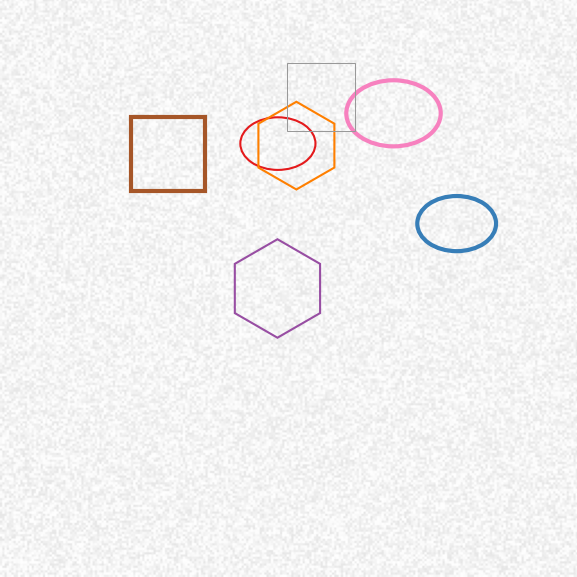[{"shape": "oval", "thickness": 1, "radius": 0.33, "center": [0.481, 0.75]}, {"shape": "oval", "thickness": 2, "radius": 0.34, "center": [0.791, 0.612]}, {"shape": "hexagon", "thickness": 1, "radius": 0.43, "center": [0.48, 0.5]}, {"shape": "hexagon", "thickness": 1, "radius": 0.38, "center": [0.513, 0.747]}, {"shape": "square", "thickness": 2, "radius": 0.32, "center": [0.291, 0.733]}, {"shape": "oval", "thickness": 2, "radius": 0.41, "center": [0.681, 0.803]}, {"shape": "square", "thickness": 0.5, "radius": 0.29, "center": [0.556, 0.831]}]